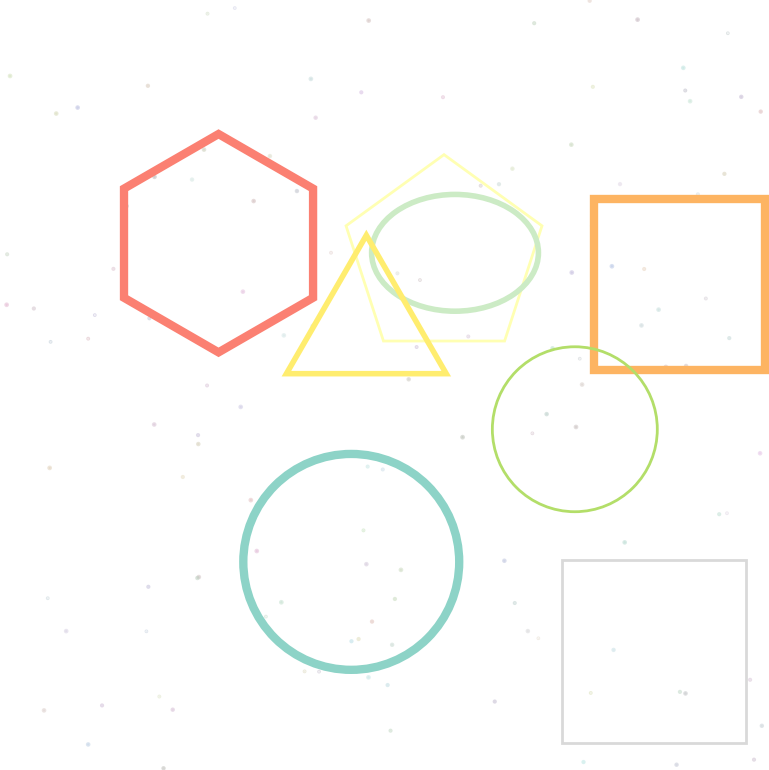[{"shape": "circle", "thickness": 3, "radius": 0.7, "center": [0.456, 0.27]}, {"shape": "pentagon", "thickness": 1, "radius": 0.67, "center": [0.577, 0.665]}, {"shape": "hexagon", "thickness": 3, "radius": 0.71, "center": [0.284, 0.684]}, {"shape": "square", "thickness": 3, "radius": 0.55, "center": [0.882, 0.63]}, {"shape": "circle", "thickness": 1, "radius": 0.54, "center": [0.747, 0.443]}, {"shape": "square", "thickness": 1, "radius": 0.59, "center": [0.849, 0.153]}, {"shape": "oval", "thickness": 2, "radius": 0.54, "center": [0.591, 0.672]}, {"shape": "triangle", "thickness": 2, "radius": 0.6, "center": [0.476, 0.575]}]